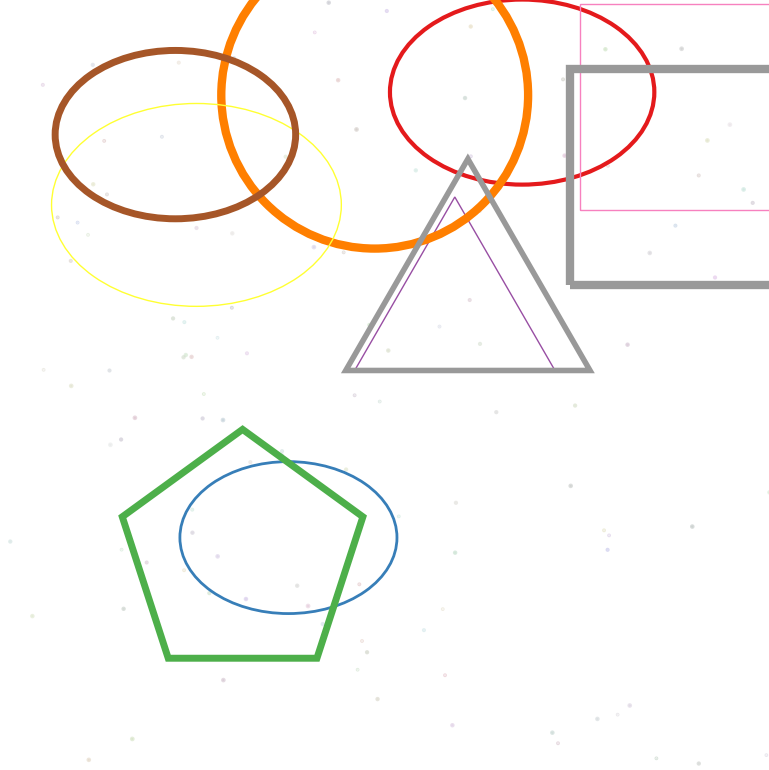[{"shape": "oval", "thickness": 1.5, "radius": 0.86, "center": [0.678, 0.88]}, {"shape": "oval", "thickness": 1, "radius": 0.7, "center": [0.375, 0.302]}, {"shape": "pentagon", "thickness": 2.5, "radius": 0.82, "center": [0.315, 0.278]}, {"shape": "triangle", "thickness": 0.5, "radius": 0.75, "center": [0.591, 0.594]}, {"shape": "circle", "thickness": 3, "radius": 1.0, "center": [0.487, 0.876]}, {"shape": "oval", "thickness": 0.5, "radius": 0.94, "center": [0.255, 0.734]}, {"shape": "oval", "thickness": 2.5, "radius": 0.78, "center": [0.228, 0.825]}, {"shape": "square", "thickness": 0.5, "radius": 0.67, "center": [0.887, 0.861]}, {"shape": "square", "thickness": 3, "radius": 0.7, "center": [0.88, 0.77]}, {"shape": "triangle", "thickness": 2, "radius": 0.92, "center": [0.608, 0.61]}]